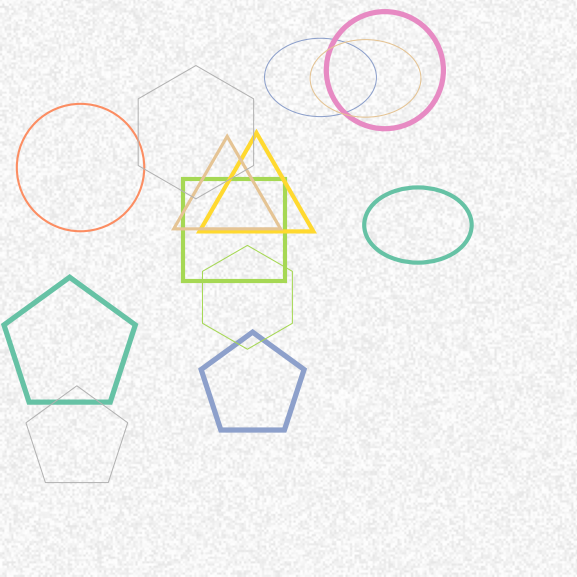[{"shape": "pentagon", "thickness": 2.5, "radius": 0.6, "center": [0.121, 0.4]}, {"shape": "oval", "thickness": 2, "radius": 0.47, "center": [0.724, 0.609]}, {"shape": "circle", "thickness": 1, "radius": 0.55, "center": [0.139, 0.709]}, {"shape": "oval", "thickness": 0.5, "radius": 0.48, "center": [0.555, 0.865]}, {"shape": "pentagon", "thickness": 2.5, "radius": 0.47, "center": [0.437, 0.33]}, {"shape": "circle", "thickness": 2.5, "radius": 0.51, "center": [0.666, 0.878]}, {"shape": "hexagon", "thickness": 0.5, "radius": 0.45, "center": [0.428, 0.484]}, {"shape": "square", "thickness": 2, "radius": 0.44, "center": [0.405, 0.601]}, {"shape": "triangle", "thickness": 2, "radius": 0.57, "center": [0.444, 0.655]}, {"shape": "oval", "thickness": 0.5, "radius": 0.48, "center": [0.633, 0.863]}, {"shape": "triangle", "thickness": 1.5, "radius": 0.53, "center": [0.393, 0.656]}, {"shape": "hexagon", "thickness": 0.5, "radius": 0.58, "center": [0.339, 0.77]}, {"shape": "pentagon", "thickness": 0.5, "radius": 0.46, "center": [0.133, 0.238]}]